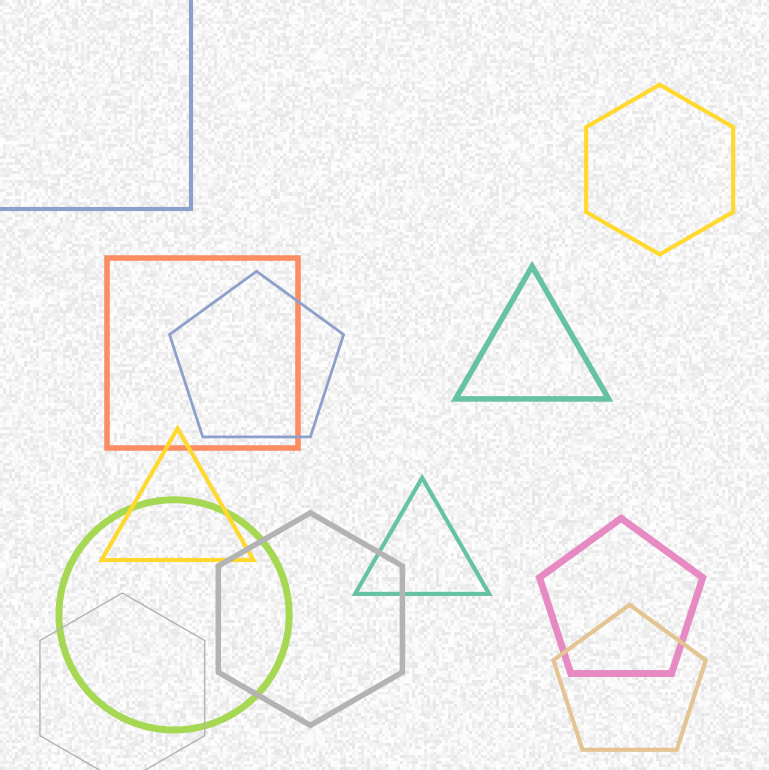[{"shape": "triangle", "thickness": 1.5, "radius": 0.5, "center": [0.548, 0.279]}, {"shape": "triangle", "thickness": 2, "radius": 0.57, "center": [0.691, 0.539]}, {"shape": "square", "thickness": 2, "radius": 0.62, "center": [0.263, 0.541]}, {"shape": "square", "thickness": 1.5, "radius": 0.74, "center": [0.1, 0.876]}, {"shape": "pentagon", "thickness": 1, "radius": 0.59, "center": [0.333, 0.529]}, {"shape": "pentagon", "thickness": 2.5, "radius": 0.56, "center": [0.807, 0.215]}, {"shape": "circle", "thickness": 2.5, "radius": 0.75, "center": [0.226, 0.201]}, {"shape": "triangle", "thickness": 1.5, "radius": 0.57, "center": [0.231, 0.33]}, {"shape": "hexagon", "thickness": 1.5, "radius": 0.55, "center": [0.857, 0.78]}, {"shape": "pentagon", "thickness": 1.5, "radius": 0.52, "center": [0.818, 0.11]}, {"shape": "hexagon", "thickness": 2, "radius": 0.69, "center": [0.403, 0.196]}, {"shape": "hexagon", "thickness": 0.5, "radius": 0.62, "center": [0.159, 0.106]}]